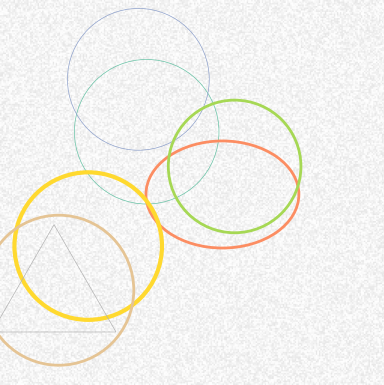[{"shape": "circle", "thickness": 0.5, "radius": 0.94, "center": [0.381, 0.658]}, {"shape": "oval", "thickness": 2, "radius": 0.99, "center": [0.578, 0.495]}, {"shape": "circle", "thickness": 0.5, "radius": 0.92, "center": [0.359, 0.794]}, {"shape": "circle", "thickness": 2, "radius": 0.86, "center": [0.609, 0.568]}, {"shape": "circle", "thickness": 3, "radius": 0.96, "center": [0.229, 0.361]}, {"shape": "circle", "thickness": 2, "radius": 0.97, "center": [0.153, 0.246]}, {"shape": "triangle", "thickness": 0.5, "radius": 0.93, "center": [0.14, 0.231]}]